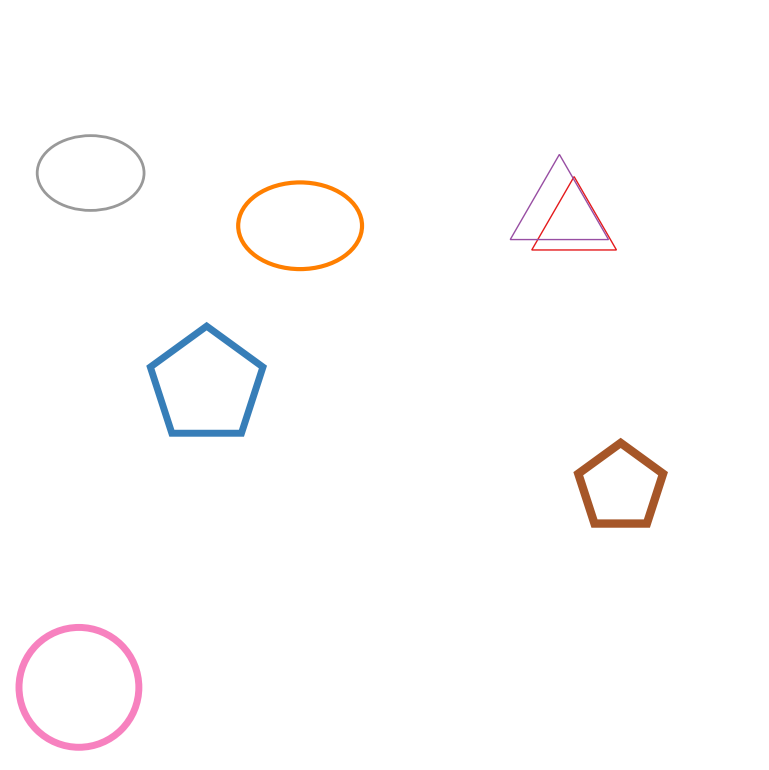[{"shape": "triangle", "thickness": 0.5, "radius": 0.32, "center": [0.746, 0.707]}, {"shape": "pentagon", "thickness": 2.5, "radius": 0.38, "center": [0.268, 0.5]}, {"shape": "triangle", "thickness": 0.5, "radius": 0.37, "center": [0.726, 0.726]}, {"shape": "oval", "thickness": 1.5, "radius": 0.4, "center": [0.39, 0.707]}, {"shape": "pentagon", "thickness": 3, "radius": 0.29, "center": [0.806, 0.367]}, {"shape": "circle", "thickness": 2.5, "radius": 0.39, "center": [0.103, 0.107]}, {"shape": "oval", "thickness": 1, "radius": 0.35, "center": [0.118, 0.775]}]